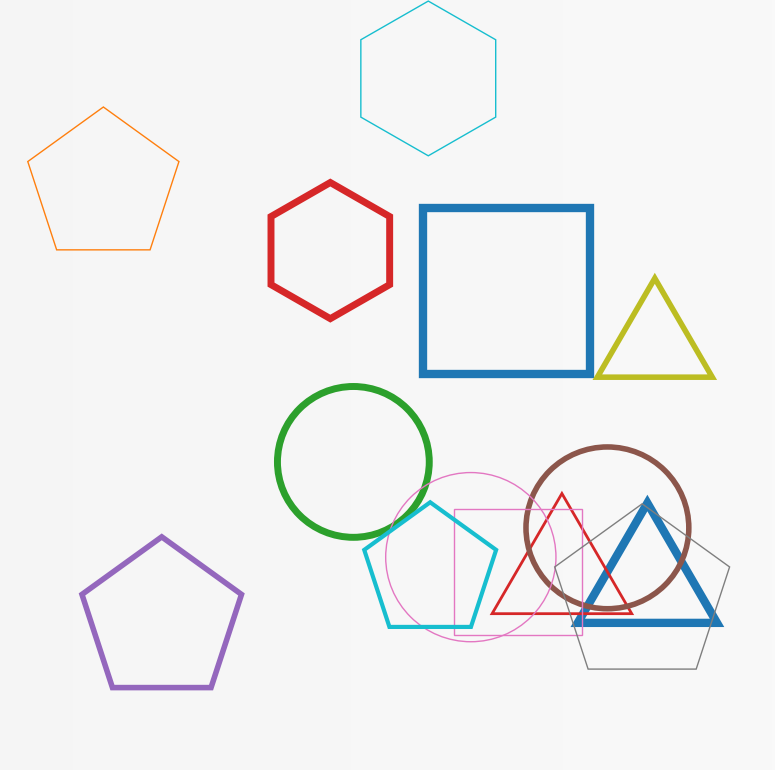[{"shape": "triangle", "thickness": 3, "radius": 0.52, "center": [0.835, 0.243]}, {"shape": "square", "thickness": 3, "radius": 0.54, "center": [0.654, 0.623]}, {"shape": "pentagon", "thickness": 0.5, "radius": 0.51, "center": [0.133, 0.758]}, {"shape": "circle", "thickness": 2.5, "radius": 0.49, "center": [0.456, 0.4]}, {"shape": "triangle", "thickness": 1, "radius": 0.52, "center": [0.725, 0.255]}, {"shape": "hexagon", "thickness": 2.5, "radius": 0.44, "center": [0.426, 0.675]}, {"shape": "pentagon", "thickness": 2, "radius": 0.54, "center": [0.209, 0.195]}, {"shape": "circle", "thickness": 2, "radius": 0.53, "center": [0.784, 0.314]}, {"shape": "square", "thickness": 0.5, "radius": 0.41, "center": [0.668, 0.257]}, {"shape": "circle", "thickness": 0.5, "radius": 0.55, "center": [0.608, 0.276]}, {"shape": "pentagon", "thickness": 0.5, "radius": 0.59, "center": [0.829, 0.227]}, {"shape": "triangle", "thickness": 2, "radius": 0.43, "center": [0.845, 0.553]}, {"shape": "pentagon", "thickness": 1.5, "radius": 0.45, "center": [0.555, 0.258]}, {"shape": "hexagon", "thickness": 0.5, "radius": 0.5, "center": [0.553, 0.898]}]